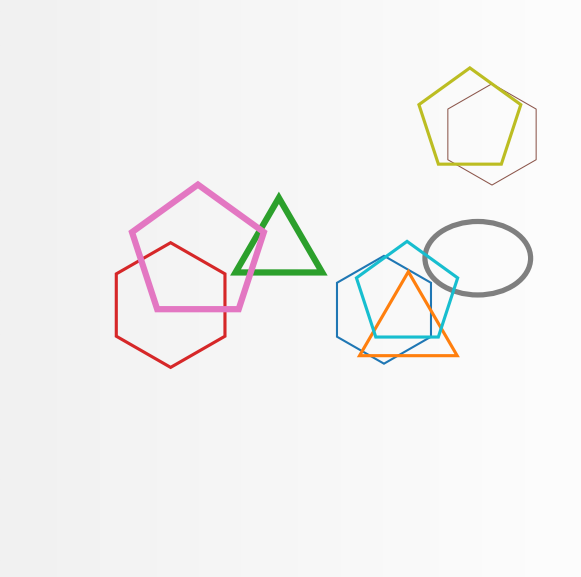[{"shape": "hexagon", "thickness": 1, "radius": 0.47, "center": [0.661, 0.463]}, {"shape": "triangle", "thickness": 1.5, "radius": 0.48, "center": [0.703, 0.432]}, {"shape": "triangle", "thickness": 3, "radius": 0.43, "center": [0.48, 0.57]}, {"shape": "hexagon", "thickness": 1.5, "radius": 0.54, "center": [0.294, 0.471]}, {"shape": "hexagon", "thickness": 0.5, "radius": 0.44, "center": [0.846, 0.766]}, {"shape": "pentagon", "thickness": 3, "radius": 0.6, "center": [0.341, 0.56]}, {"shape": "oval", "thickness": 2.5, "radius": 0.45, "center": [0.822, 0.552]}, {"shape": "pentagon", "thickness": 1.5, "radius": 0.46, "center": [0.808, 0.789]}, {"shape": "pentagon", "thickness": 1.5, "radius": 0.46, "center": [0.7, 0.49]}]